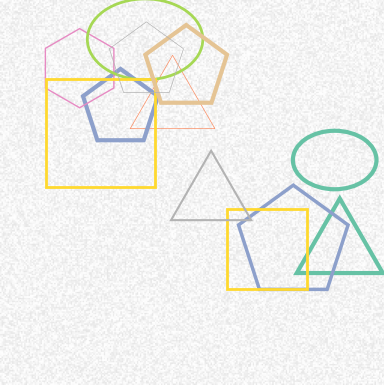[{"shape": "triangle", "thickness": 3, "radius": 0.65, "center": [0.883, 0.355]}, {"shape": "oval", "thickness": 3, "radius": 0.54, "center": [0.869, 0.584]}, {"shape": "triangle", "thickness": 0.5, "radius": 0.64, "center": [0.448, 0.729]}, {"shape": "pentagon", "thickness": 3, "radius": 0.51, "center": [0.313, 0.719]}, {"shape": "pentagon", "thickness": 2.5, "radius": 0.75, "center": [0.762, 0.369]}, {"shape": "hexagon", "thickness": 1, "radius": 0.51, "center": [0.207, 0.823]}, {"shape": "oval", "thickness": 2, "radius": 0.75, "center": [0.377, 0.898]}, {"shape": "square", "thickness": 2, "radius": 0.7, "center": [0.261, 0.655]}, {"shape": "square", "thickness": 2, "radius": 0.51, "center": [0.693, 0.353]}, {"shape": "pentagon", "thickness": 3, "radius": 0.56, "center": [0.484, 0.823]}, {"shape": "pentagon", "thickness": 0.5, "radius": 0.51, "center": [0.38, 0.842]}, {"shape": "triangle", "thickness": 1.5, "radius": 0.6, "center": [0.548, 0.488]}]